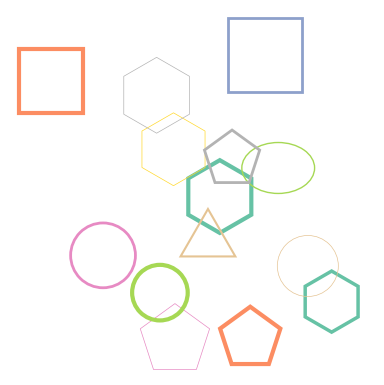[{"shape": "hexagon", "thickness": 3, "radius": 0.47, "center": [0.571, 0.489]}, {"shape": "hexagon", "thickness": 2.5, "radius": 0.4, "center": [0.861, 0.217]}, {"shape": "pentagon", "thickness": 3, "radius": 0.41, "center": [0.65, 0.121]}, {"shape": "square", "thickness": 3, "radius": 0.42, "center": [0.132, 0.79]}, {"shape": "square", "thickness": 2, "radius": 0.48, "center": [0.687, 0.856]}, {"shape": "circle", "thickness": 2, "radius": 0.42, "center": [0.268, 0.337]}, {"shape": "pentagon", "thickness": 0.5, "radius": 0.47, "center": [0.454, 0.117]}, {"shape": "circle", "thickness": 3, "radius": 0.36, "center": [0.415, 0.24]}, {"shape": "oval", "thickness": 1, "radius": 0.47, "center": [0.723, 0.564]}, {"shape": "hexagon", "thickness": 0.5, "radius": 0.47, "center": [0.451, 0.612]}, {"shape": "triangle", "thickness": 1.5, "radius": 0.41, "center": [0.54, 0.375]}, {"shape": "circle", "thickness": 0.5, "radius": 0.4, "center": [0.8, 0.309]}, {"shape": "pentagon", "thickness": 2, "radius": 0.38, "center": [0.603, 0.587]}, {"shape": "hexagon", "thickness": 0.5, "radius": 0.49, "center": [0.407, 0.753]}]